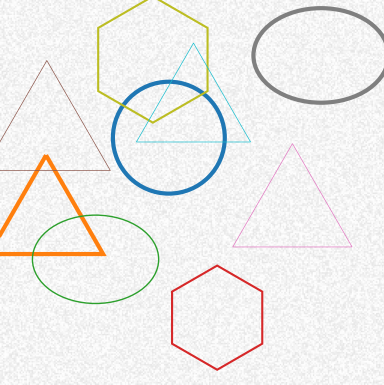[{"shape": "circle", "thickness": 3, "radius": 0.73, "center": [0.439, 0.642]}, {"shape": "triangle", "thickness": 3, "radius": 0.86, "center": [0.12, 0.426]}, {"shape": "oval", "thickness": 1, "radius": 0.82, "center": [0.248, 0.326]}, {"shape": "hexagon", "thickness": 1.5, "radius": 0.68, "center": [0.564, 0.175]}, {"shape": "triangle", "thickness": 0.5, "radius": 0.95, "center": [0.122, 0.652]}, {"shape": "triangle", "thickness": 0.5, "radius": 0.89, "center": [0.76, 0.448]}, {"shape": "oval", "thickness": 3, "radius": 0.88, "center": [0.834, 0.856]}, {"shape": "hexagon", "thickness": 1.5, "radius": 0.82, "center": [0.397, 0.845]}, {"shape": "triangle", "thickness": 0.5, "radius": 0.86, "center": [0.503, 0.717]}]